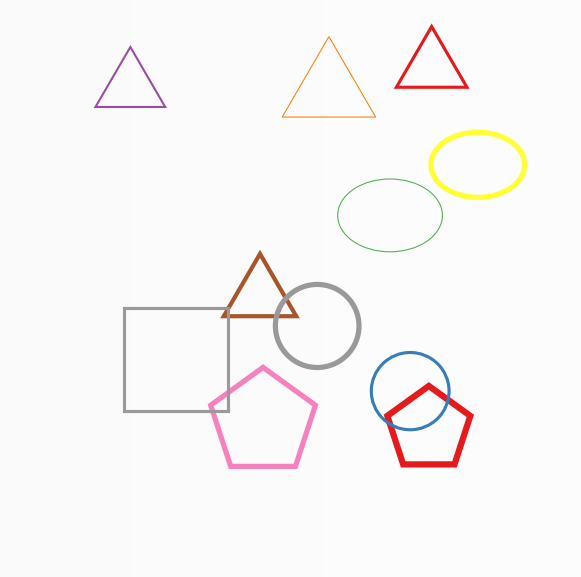[{"shape": "triangle", "thickness": 1.5, "radius": 0.35, "center": [0.743, 0.883]}, {"shape": "pentagon", "thickness": 3, "radius": 0.38, "center": [0.738, 0.256]}, {"shape": "circle", "thickness": 1.5, "radius": 0.33, "center": [0.706, 0.322]}, {"shape": "oval", "thickness": 0.5, "radius": 0.45, "center": [0.671, 0.626]}, {"shape": "triangle", "thickness": 1, "radius": 0.35, "center": [0.224, 0.849]}, {"shape": "triangle", "thickness": 0.5, "radius": 0.46, "center": [0.566, 0.843]}, {"shape": "oval", "thickness": 2.5, "radius": 0.4, "center": [0.822, 0.714]}, {"shape": "triangle", "thickness": 2, "radius": 0.36, "center": [0.447, 0.488]}, {"shape": "pentagon", "thickness": 2.5, "radius": 0.47, "center": [0.453, 0.268]}, {"shape": "circle", "thickness": 2.5, "radius": 0.36, "center": [0.546, 0.435]}, {"shape": "square", "thickness": 1.5, "radius": 0.45, "center": [0.303, 0.377]}]